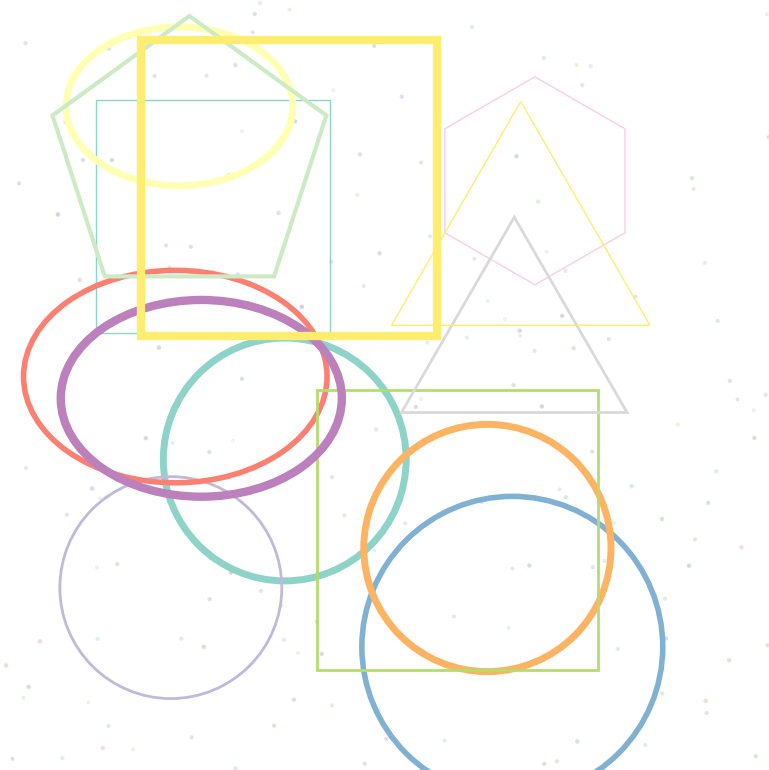[{"shape": "circle", "thickness": 2.5, "radius": 0.79, "center": [0.37, 0.403]}, {"shape": "square", "thickness": 0.5, "radius": 0.76, "center": [0.276, 0.719]}, {"shape": "oval", "thickness": 2.5, "radius": 0.74, "center": [0.233, 0.862]}, {"shape": "circle", "thickness": 1, "radius": 0.72, "center": [0.222, 0.237]}, {"shape": "oval", "thickness": 2, "radius": 0.99, "center": [0.228, 0.511]}, {"shape": "circle", "thickness": 2, "radius": 0.98, "center": [0.665, 0.16]}, {"shape": "circle", "thickness": 2.5, "radius": 0.8, "center": [0.633, 0.288]}, {"shape": "square", "thickness": 1, "radius": 0.91, "center": [0.594, 0.312]}, {"shape": "hexagon", "thickness": 0.5, "radius": 0.68, "center": [0.695, 0.765]}, {"shape": "triangle", "thickness": 1, "radius": 0.85, "center": [0.668, 0.549]}, {"shape": "oval", "thickness": 3, "radius": 0.91, "center": [0.261, 0.483]}, {"shape": "pentagon", "thickness": 1.5, "radius": 0.93, "center": [0.246, 0.792]}, {"shape": "triangle", "thickness": 0.5, "radius": 0.97, "center": [0.676, 0.674]}, {"shape": "square", "thickness": 3, "radius": 0.96, "center": [0.376, 0.755]}]